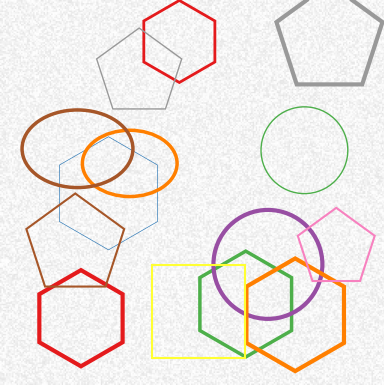[{"shape": "hexagon", "thickness": 2, "radius": 0.53, "center": [0.466, 0.892]}, {"shape": "hexagon", "thickness": 3, "radius": 0.62, "center": [0.21, 0.173]}, {"shape": "hexagon", "thickness": 0.5, "radius": 0.73, "center": [0.282, 0.498]}, {"shape": "circle", "thickness": 1, "radius": 0.56, "center": [0.791, 0.61]}, {"shape": "hexagon", "thickness": 2.5, "radius": 0.69, "center": [0.638, 0.21]}, {"shape": "circle", "thickness": 3, "radius": 0.71, "center": [0.696, 0.313]}, {"shape": "oval", "thickness": 2.5, "radius": 0.62, "center": [0.337, 0.576]}, {"shape": "hexagon", "thickness": 3, "radius": 0.73, "center": [0.767, 0.182]}, {"shape": "square", "thickness": 1.5, "radius": 0.61, "center": [0.515, 0.191]}, {"shape": "oval", "thickness": 2.5, "radius": 0.72, "center": [0.201, 0.614]}, {"shape": "pentagon", "thickness": 1.5, "radius": 0.67, "center": [0.196, 0.364]}, {"shape": "pentagon", "thickness": 1.5, "radius": 0.53, "center": [0.873, 0.355]}, {"shape": "pentagon", "thickness": 3, "radius": 0.72, "center": [0.856, 0.898]}, {"shape": "pentagon", "thickness": 1, "radius": 0.58, "center": [0.361, 0.811]}]